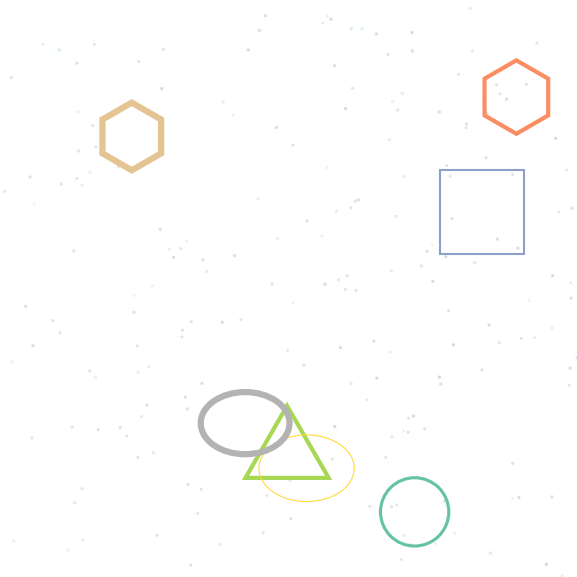[{"shape": "circle", "thickness": 1.5, "radius": 0.3, "center": [0.718, 0.113]}, {"shape": "hexagon", "thickness": 2, "radius": 0.32, "center": [0.894, 0.831]}, {"shape": "square", "thickness": 1, "radius": 0.37, "center": [0.834, 0.632]}, {"shape": "triangle", "thickness": 2, "radius": 0.42, "center": [0.497, 0.213]}, {"shape": "oval", "thickness": 0.5, "radius": 0.41, "center": [0.531, 0.188]}, {"shape": "hexagon", "thickness": 3, "radius": 0.29, "center": [0.228, 0.763]}, {"shape": "oval", "thickness": 3, "radius": 0.38, "center": [0.424, 0.266]}]